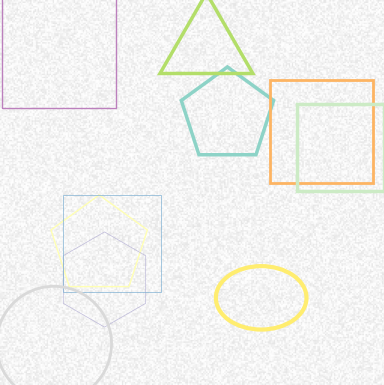[{"shape": "pentagon", "thickness": 2.5, "radius": 0.63, "center": [0.591, 0.7]}, {"shape": "pentagon", "thickness": 1, "radius": 0.66, "center": [0.258, 0.362]}, {"shape": "hexagon", "thickness": 0.5, "radius": 0.62, "center": [0.271, 0.274]}, {"shape": "square", "thickness": 0.5, "radius": 0.63, "center": [0.29, 0.367]}, {"shape": "square", "thickness": 2, "radius": 0.67, "center": [0.836, 0.658]}, {"shape": "triangle", "thickness": 2.5, "radius": 0.7, "center": [0.536, 0.879]}, {"shape": "circle", "thickness": 2, "radius": 0.75, "center": [0.14, 0.107]}, {"shape": "square", "thickness": 1, "radius": 0.74, "center": [0.154, 0.867]}, {"shape": "square", "thickness": 2.5, "radius": 0.57, "center": [0.886, 0.617]}, {"shape": "oval", "thickness": 3, "radius": 0.59, "center": [0.678, 0.226]}]